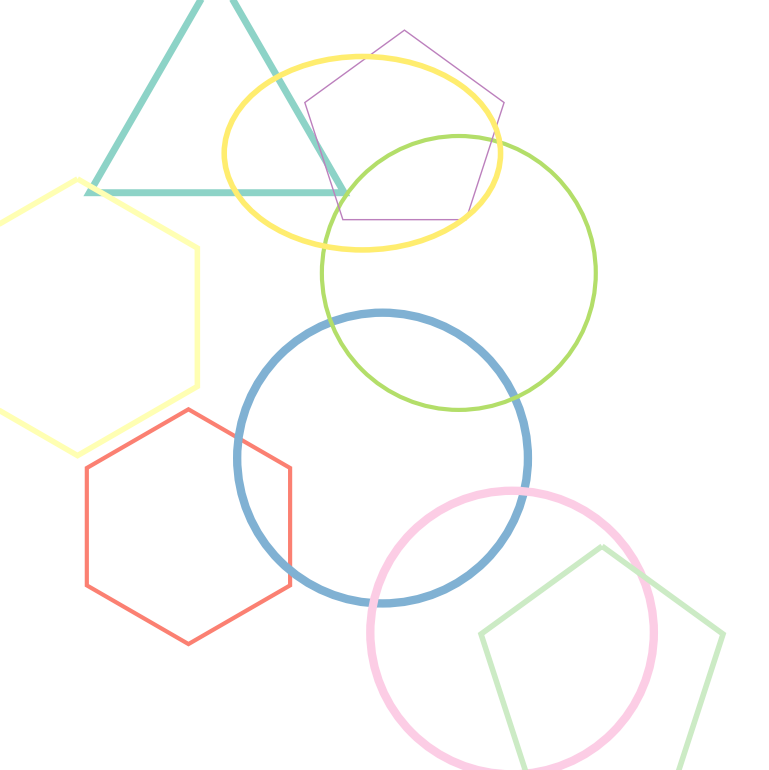[{"shape": "triangle", "thickness": 2.5, "radius": 0.96, "center": [0.282, 0.845]}, {"shape": "hexagon", "thickness": 2, "radius": 0.9, "center": [0.101, 0.588]}, {"shape": "hexagon", "thickness": 1.5, "radius": 0.76, "center": [0.245, 0.316]}, {"shape": "circle", "thickness": 3, "radius": 0.94, "center": [0.497, 0.405]}, {"shape": "circle", "thickness": 1.5, "radius": 0.89, "center": [0.596, 0.646]}, {"shape": "circle", "thickness": 3, "radius": 0.92, "center": [0.665, 0.179]}, {"shape": "pentagon", "thickness": 0.5, "radius": 0.68, "center": [0.525, 0.825]}, {"shape": "pentagon", "thickness": 2, "radius": 0.83, "center": [0.782, 0.125]}, {"shape": "oval", "thickness": 2, "radius": 0.9, "center": [0.471, 0.801]}]